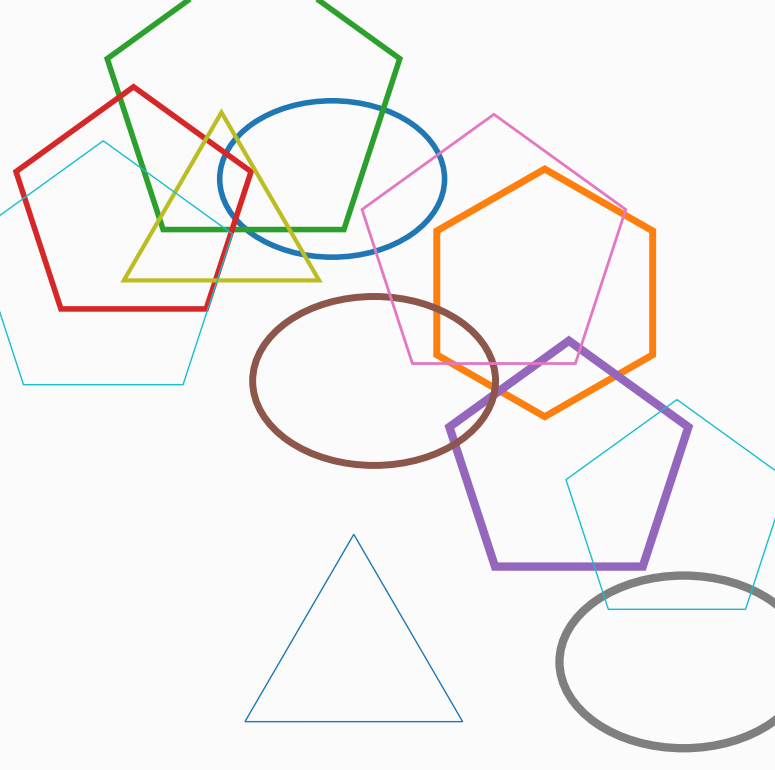[{"shape": "oval", "thickness": 2, "radius": 0.73, "center": [0.429, 0.768]}, {"shape": "triangle", "thickness": 0.5, "radius": 0.81, "center": [0.457, 0.144]}, {"shape": "hexagon", "thickness": 2.5, "radius": 0.8, "center": [0.703, 0.62]}, {"shape": "pentagon", "thickness": 2, "radius": 0.99, "center": [0.327, 0.862]}, {"shape": "pentagon", "thickness": 2, "radius": 0.8, "center": [0.172, 0.728]}, {"shape": "pentagon", "thickness": 3, "radius": 0.81, "center": [0.734, 0.395]}, {"shape": "oval", "thickness": 2.5, "radius": 0.78, "center": [0.483, 0.505]}, {"shape": "pentagon", "thickness": 1, "radius": 0.89, "center": [0.637, 0.673]}, {"shape": "oval", "thickness": 3, "radius": 0.8, "center": [0.882, 0.14]}, {"shape": "triangle", "thickness": 1.5, "radius": 0.73, "center": [0.286, 0.709]}, {"shape": "pentagon", "thickness": 0.5, "radius": 0.75, "center": [0.874, 0.331]}, {"shape": "pentagon", "thickness": 0.5, "radius": 0.88, "center": [0.133, 0.642]}]